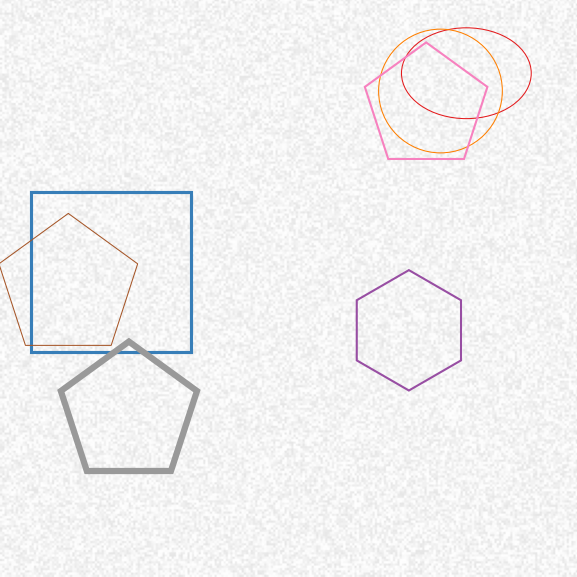[{"shape": "oval", "thickness": 0.5, "radius": 0.56, "center": [0.808, 0.872]}, {"shape": "square", "thickness": 1.5, "radius": 0.69, "center": [0.192, 0.529]}, {"shape": "hexagon", "thickness": 1, "radius": 0.52, "center": [0.708, 0.427]}, {"shape": "circle", "thickness": 0.5, "radius": 0.54, "center": [0.763, 0.842]}, {"shape": "pentagon", "thickness": 0.5, "radius": 0.63, "center": [0.118, 0.503]}, {"shape": "pentagon", "thickness": 1, "radius": 0.56, "center": [0.738, 0.814]}, {"shape": "pentagon", "thickness": 3, "radius": 0.62, "center": [0.223, 0.284]}]